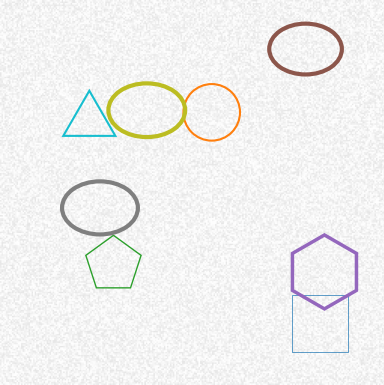[{"shape": "square", "thickness": 0.5, "radius": 0.37, "center": [0.832, 0.159]}, {"shape": "circle", "thickness": 1.5, "radius": 0.37, "center": [0.55, 0.708]}, {"shape": "pentagon", "thickness": 1, "radius": 0.38, "center": [0.295, 0.313]}, {"shape": "hexagon", "thickness": 2.5, "radius": 0.48, "center": [0.843, 0.294]}, {"shape": "oval", "thickness": 3, "radius": 0.47, "center": [0.794, 0.873]}, {"shape": "oval", "thickness": 3, "radius": 0.49, "center": [0.26, 0.46]}, {"shape": "oval", "thickness": 3, "radius": 0.5, "center": [0.381, 0.714]}, {"shape": "triangle", "thickness": 1.5, "radius": 0.39, "center": [0.232, 0.686]}]